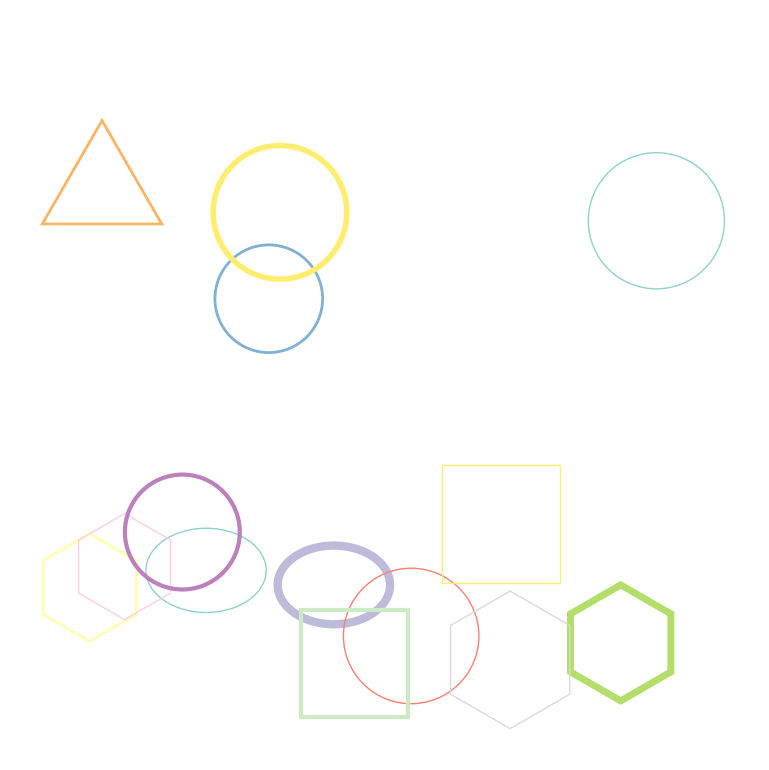[{"shape": "oval", "thickness": 0.5, "radius": 0.39, "center": [0.268, 0.259]}, {"shape": "circle", "thickness": 0.5, "radius": 0.44, "center": [0.852, 0.713]}, {"shape": "hexagon", "thickness": 1, "radius": 0.35, "center": [0.116, 0.237]}, {"shape": "oval", "thickness": 3, "radius": 0.36, "center": [0.434, 0.24]}, {"shape": "circle", "thickness": 0.5, "radius": 0.44, "center": [0.534, 0.174]}, {"shape": "circle", "thickness": 1, "radius": 0.35, "center": [0.349, 0.612]}, {"shape": "triangle", "thickness": 1, "radius": 0.45, "center": [0.132, 0.754]}, {"shape": "hexagon", "thickness": 2.5, "radius": 0.38, "center": [0.806, 0.165]}, {"shape": "hexagon", "thickness": 0.5, "radius": 0.34, "center": [0.162, 0.264]}, {"shape": "hexagon", "thickness": 0.5, "radius": 0.45, "center": [0.663, 0.143]}, {"shape": "circle", "thickness": 1.5, "radius": 0.37, "center": [0.237, 0.309]}, {"shape": "square", "thickness": 1.5, "radius": 0.35, "center": [0.46, 0.139]}, {"shape": "square", "thickness": 0.5, "radius": 0.38, "center": [0.65, 0.32]}, {"shape": "circle", "thickness": 2, "radius": 0.43, "center": [0.364, 0.724]}]